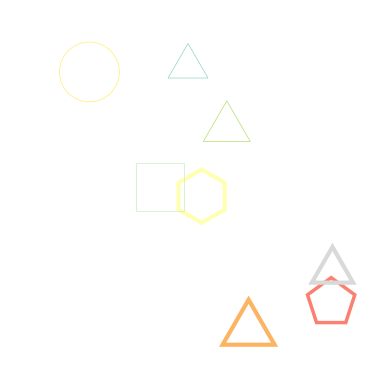[{"shape": "triangle", "thickness": 0.5, "radius": 0.3, "center": [0.488, 0.827]}, {"shape": "hexagon", "thickness": 3, "radius": 0.35, "center": [0.524, 0.491]}, {"shape": "pentagon", "thickness": 2.5, "radius": 0.32, "center": [0.86, 0.214]}, {"shape": "triangle", "thickness": 3, "radius": 0.39, "center": [0.646, 0.144]}, {"shape": "triangle", "thickness": 0.5, "radius": 0.35, "center": [0.589, 0.668]}, {"shape": "triangle", "thickness": 3, "radius": 0.31, "center": [0.864, 0.297]}, {"shape": "square", "thickness": 0.5, "radius": 0.32, "center": [0.416, 0.514]}, {"shape": "circle", "thickness": 0.5, "radius": 0.39, "center": [0.232, 0.813]}]